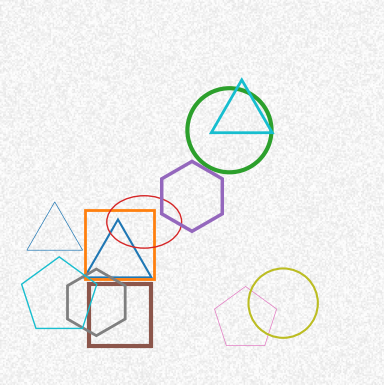[{"shape": "triangle", "thickness": 1.5, "radius": 0.5, "center": [0.306, 0.33]}, {"shape": "triangle", "thickness": 0.5, "radius": 0.42, "center": [0.142, 0.392]}, {"shape": "square", "thickness": 2, "radius": 0.45, "center": [0.311, 0.365]}, {"shape": "circle", "thickness": 3, "radius": 0.55, "center": [0.596, 0.662]}, {"shape": "oval", "thickness": 1, "radius": 0.49, "center": [0.375, 0.424]}, {"shape": "hexagon", "thickness": 2.5, "radius": 0.45, "center": [0.499, 0.49]}, {"shape": "square", "thickness": 3, "radius": 0.4, "center": [0.311, 0.181]}, {"shape": "pentagon", "thickness": 0.5, "radius": 0.42, "center": [0.638, 0.171]}, {"shape": "hexagon", "thickness": 2, "radius": 0.43, "center": [0.25, 0.215]}, {"shape": "circle", "thickness": 1.5, "radius": 0.45, "center": [0.735, 0.213]}, {"shape": "triangle", "thickness": 2, "radius": 0.46, "center": [0.628, 0.701]}, {"shape": "pentagon", "thickness": 1, "radius": 0.51, "center": [0.154, 0.23]}]